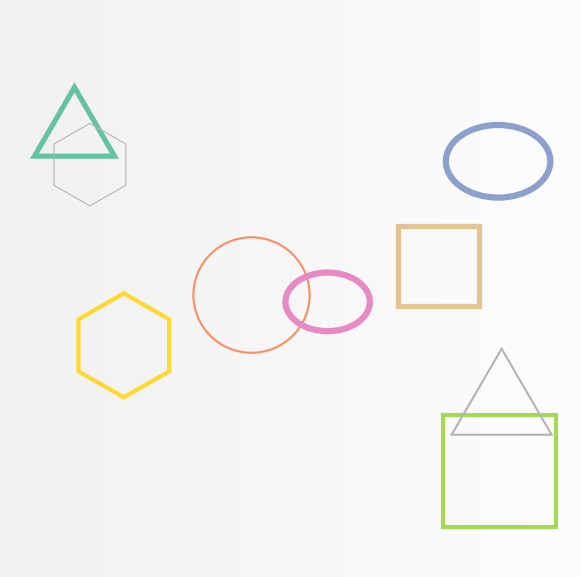[{"shape": "triangle", "thickness": 2.5, "radius": 0.4, "center": [0.128, 0.768]}, {"shape": "circle", "thickness": 1, "radius": 0.5, "center": [0.433, 0.488]}, {"shape": "oval", "thickness": 3, "radius": 0.45, "center": [0.857, 0.72]}, {"shape": "oval", "thickness": 3, "radius": 0.36, "center": [0.564, 0.476]}, {"shape": "square", "thickness": 2, "radius": 0.48, "center": [0.859, 0.184]}, {"shape": "hexagon", "thickness": 2, "radius": 0.45, "center": [0.213, 0.401]}, {"shape": "square", "thickness": 2.5, "radius": 0.35, "center": [0.755, 0.539]}, {"shape": "triangle", "thickness": 1, "radius": 0.5, "center": [0.863, 0.296]}, {"shape": "hexagon", "thickness": 0.5, "radius": 0.36, "center": [0.155, 0.714]}]